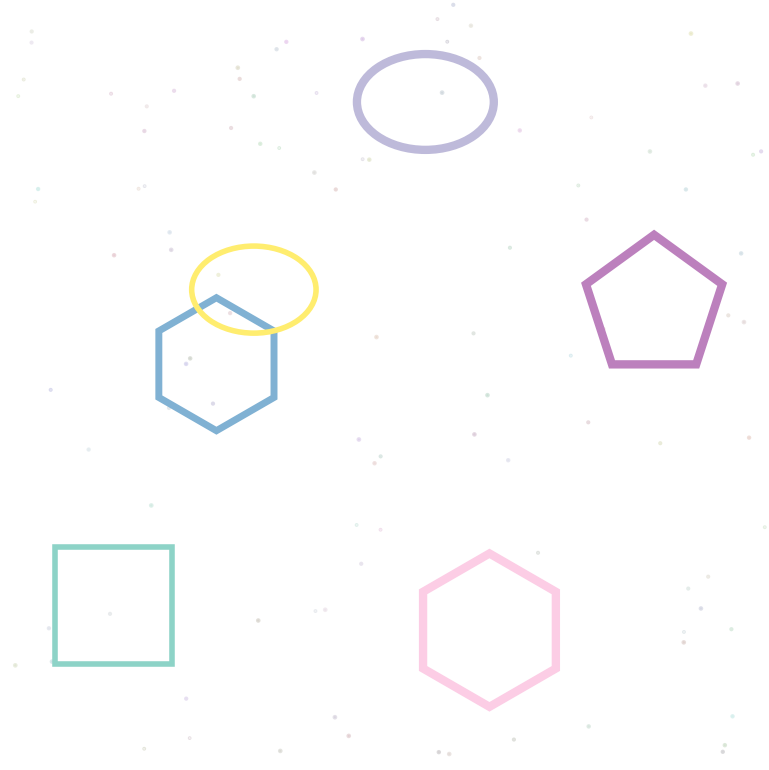[{"shape": "square", "thickness": 2, "radius": 0.38, "center": [0.147, 0.214]}, {"shape": "oval", "thickness": 3, "radius": 0.44, "center": [0.552, 0.868]}, {"shape": "hexagon", "thickness": 2.5, "radius": 0.43, "center": [0.281, 0.527]}, {"shape": "hexagon", "thickness": 3, "radius": 0.5, "center": [0.636, 0.182]}, {"shape": "pentagon", "thickness": 3, "radius": 0.47, "center": [0.849, 0.602]}, {"shape": "oval", "thickness": 2, "radius": 0.4, "center": [0.33, 0.624]}]